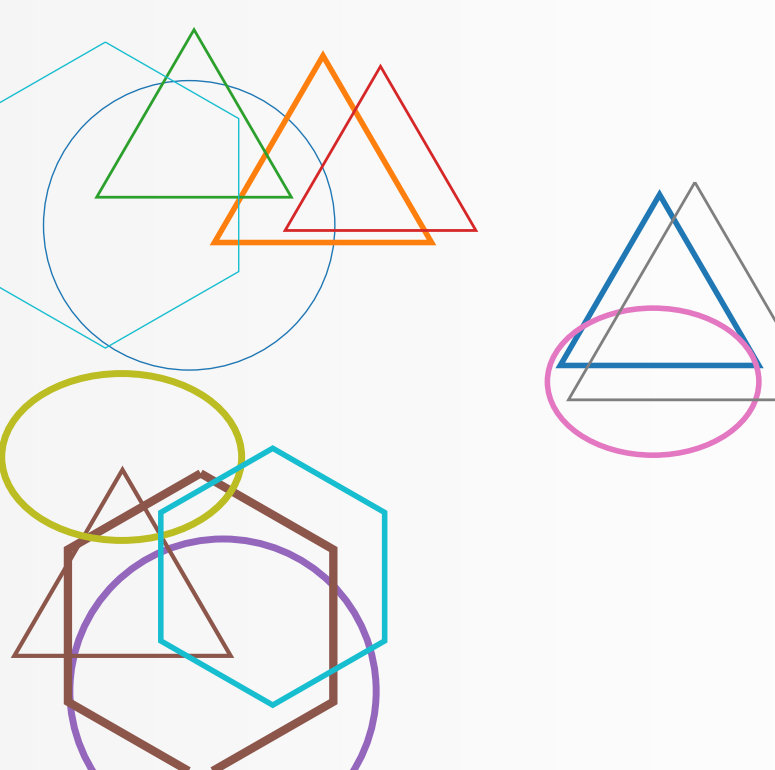[{"shape": "circle", "thickness": 0.5, "radius": 0.94, "center": [0.244, 0.707]}, {"shape": "triangle", "thickness": 2, "radius": 0.74, "center": [0.851, 0.599]}, {"shape": "triangle", "thickness": 2, "radius": 0.81, "center": [0.417, 0.766]}, {"shape": "triangle", "thickness": 1, "radius": 0.73, "center": [0.25, 0.816]}, {"shape": "triangle", "thickness": 1, "radius": 0.71, "center": [0.491, 0.772]}, {"shape": "circle", "thickness": 2.5, "radius": 0.99, "center": [0.288, 0.102]}, {"shape": "triangle", "thickness": 1.5, "radius": 0.81, "center": [0.158, 0.229]}, {"shape": "hexagon", "thickness": 3, "radius": 0.99, "center": [0.259, 0.187]}, {"shape": "oval", "thickness": 2, "radius": 0.68, "center": [0.843, 0.504]}, {"shape": "triangle", "thickness": 1, "radius": 0.94, "center": [0.897, 0.575]}, {"shape": "oval", "thickness": 2.5, "radius": 0.77, "center": [0.157, 0.407]}, {"shape": "hexagon", "thickness": 2, "radius": 0.83, "center": [0.352, 0.251]}, {"shape": "hexagon", "thickness": 0.5, "radius": 0.99, "center": [0.136, 0.747]}]